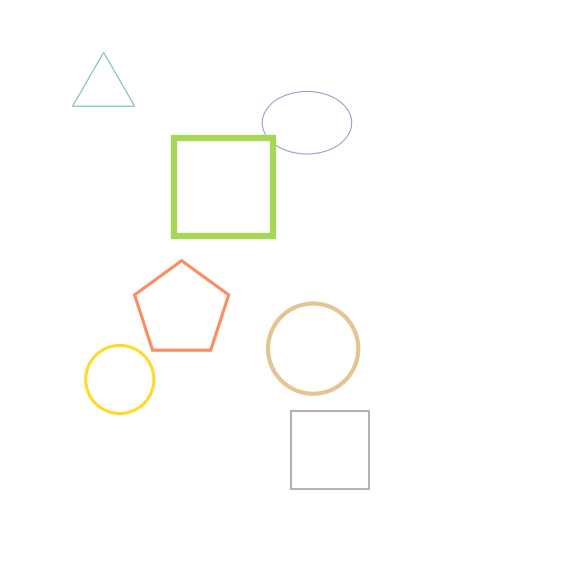[{"shape": "triangle", "thickness": 0.5, "radius": 0.31, "center": [0.179, 0.846]}, {"shape": "pentagon", "thickness": 1.5, "radius": 0.43, "center": [0.315, 0.462]}, {"shape": "oval", "thickness": 0.5, "radius": 0.39, "center": [0.532, 0.787]}, {"shape": "square", "thickness": 3, "radius": 0.43, "center": [0.388, 0.675]}, {"shape": "circle", "thickness": 1.5, "radius": 0.3, "center": [0.207, 0.342]}, {"shape": "circle", "thickness": 2, "radius": 0.39, "center": [0.542, 0.395]}, {"shape": "square", "thickness": 1, "radius": 0.34, "center": [0.571, 0.22]}]